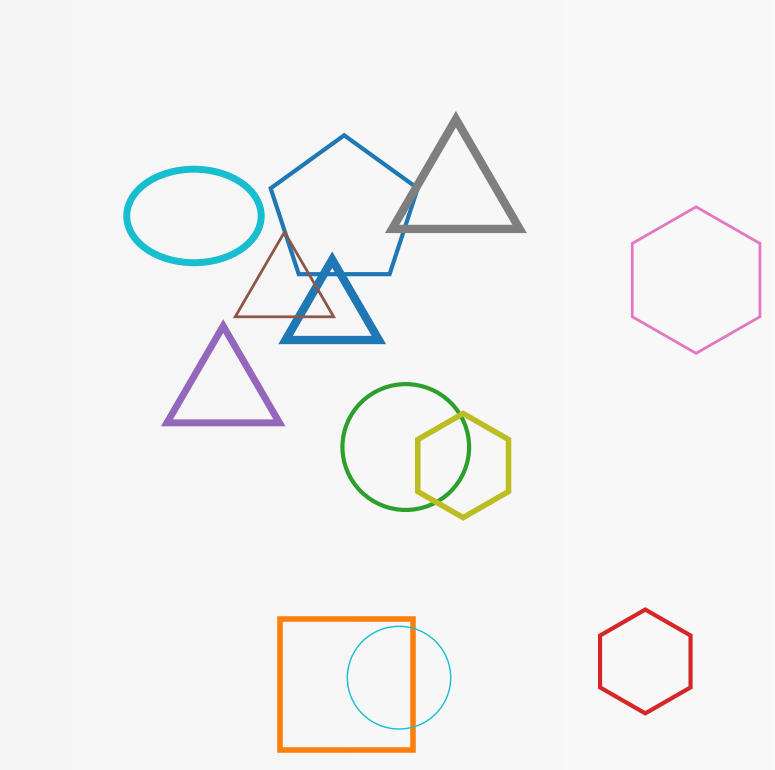[{"shape": "triangle", "thickness": 3, "radius": 0.35, "center": [0.429, 0.593]}, {"shape": "pentagon", "thickness": 1.5, "radius": 0.5, "center": [0.444, 0.725]}, {"shape": "square", "thickness": 2, "radius": 0.43, "center": [0.447, 0.111]}, {"shape": "circle", "thickness": 1.5, "radius": 0.41, "center": [0.524, 0.419]}, {"shape": "hexagon", "thickness": 1.5, "radius": 0.34, "center": [0.833, 0.141]}, {"shape": "triangle", "thickness": 2.5, "radius": 0.42, "center": [0.288, 0.493]}, {"shape": "triangle", "thickness": 1, "radius": 0.37, "center": [0.367, 0.625]}, {"shape": "hexagon", "thickness": 1, "radius": 0.48, "center": [0.898, 0.636]}, {"shape": "triangle", "thickness": 3, "radius": 0.47, "center": [0.588, 0.75]}, {"shape": "hexagon", "thickness": 2, "radius": 0.34, "center": [0.598, 0.395]}, {"shape": "circle", "thickness": 0.5, "radius": 0.33, "center": [0.515, 0.12]}, {"shape": "oval", "thickness": 2.5, "radius": 0.43, "center": [0.25, 0.72]}]